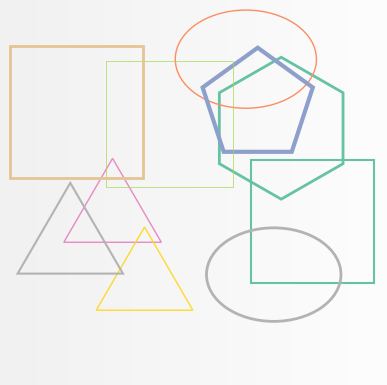[{"shape": "square", "thickness": 1.5, "radius": 0.8, "center": [0.807, 0.425]}, {"shape": "hexagon", "thickness": 2, "radius": 0.92, "center": [0.726, 0.667]}, {"shape": "oval", "thickness": 1, "radius": 0.91, "center": [0.634, 0.846]}, {"shape": "pentagon", "thickness": 3, "radius": 0.75, "center": [0.665, 0.727]}, {"shape": "triangle", "thickness": 1, "radius": 0.73, "center": [0.29, 0.443]}, {"shape": "square", "thickness": 0.5, "radius": 0.82, "center": [0.438, 0.678]}, {"shape": "triangle", "thickness": 1, "radius": 0.72, "center": [0.373, 0.266]}, {"shape": "square", "thickness": 2, "radius": 0.86, "center": [0.197, 0.708]}, {"shape": "oval", "thickness": 2, "radius": 0.87, "center": [0.706, 0.287]}, {"shape": "triangle", "thickness": 1.5, "radius": 0.79, "center": [0.181, 0.368]}]